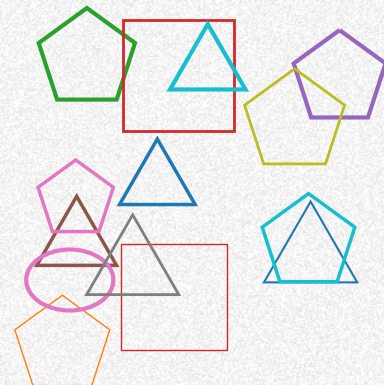[{"shape": "triangle", "thickness": 1.5, "radius": 0.7, "center": [0.807, 0.337]}, {"shape": "triangle", "thickness": 2.5, "radius": 0.57, "center": [0.409, 0.525]}, {"shape": "pentagon", "thickness": 1, "radius": 0.65, "center": [0.162, 0.103]}, {"shape": "pentagon", "thickness": 3, "radius": 0.66, "center": [0.226, 0.848]}, {"shape": "square", "thickness": 1, "radius": 0.69, "center": [0.452, 0.229]}, {"shape": "square", "thickness": 2, "radius": 0.72, "center": [0.464, 0.805]}, {"shape": "pentagon", "thickness": 3, "radius": 0.63, "center": [0.882, 0.796]}, {"shape": "triangle", "thickness": 2.5, "radius": 0.6, "center": [0.199, 0.371]}, {"shape": "oval", "thickness": 3, "radius": 0.57, "center": [0.181, 0.273]}, {"shape": "pentagon", "thickness": 2.5, "radius": 0.51, "center": [0.197, 0.482]}, {"shape": "triangle", "thickness": 2, "radius": 0.69, "center": [0.345, 0.304]}, {"shape": "pentagon", "thickness": 2, "radius": 0.68, "center": [0.765, 0.685]}, {"shape": "triangle", "thickness": 3, "radius": 0.57, "center": [0.54, 0.824]}, {"shape": "pentagon", "thickness": 2.5, "radius": 0.63, "center": [0.801, 0.371]}]